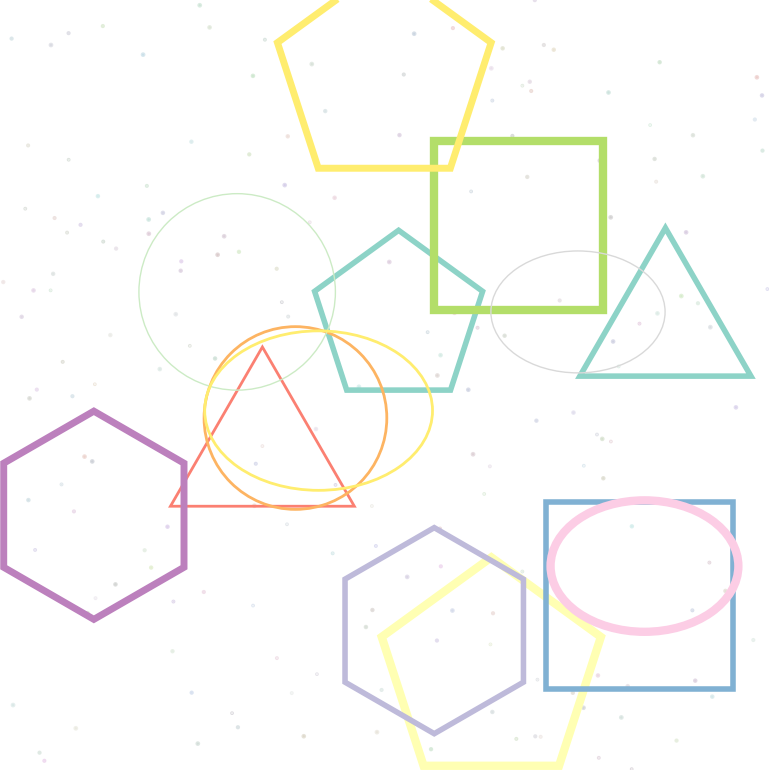[{"shape": "pentagon", "thickness": 2, "radius": 0.57, "center": [0.518, 0.586]}, {"shape": "triangle", "thickness": 2, "radius": 0.64, "center": [0.864, 0.576]}, {"shape": "pentagon", "thickness": 3, "radius": 0.75, "center": [0.638, 0.127]}, {"shape": "hexagon", "thickness": 2, "radius": 0.67, "center": [0.564, 0.181]}, {"shape": "triangle", "thickness": 1, "radius": 0.69, "center": [0.341, 0.411]}, {"shape": "square", "thickness": 2, "radius": 0.61, "center": [0.831, 0.227]}, {"shape": "circle", "thickness": 1, "radius": 0.59, "center": [0.384, 0.457]}, {"shape": "square", "thickness": 3, "radius": 0.55, "center": [0.674, 0.707]}, {"shape": "oval", "thickness": 3, "radius": 0.61, "center": [0.837, 0.265]}, {"shape": "oval", "thickness": 0.5, "radius": 0.57, "center": [0.751, 0.595]}, {"shape": "hexagon", "thickness": 2.5, "radius": 0.68, "center": [0.122, 0.331]}, {"shape": "circle", "thickness": 0.5, "radius": 0.64, "center": [0.308, 0.621]}, {"shape": "pentagon", "thickness": 2.5, "radius": 0.73, "center": [0.499, 0.9]}, {"shape": "oval", "thickness": 1, "radius": 0.74, "center": [0.414, 0.467]}]